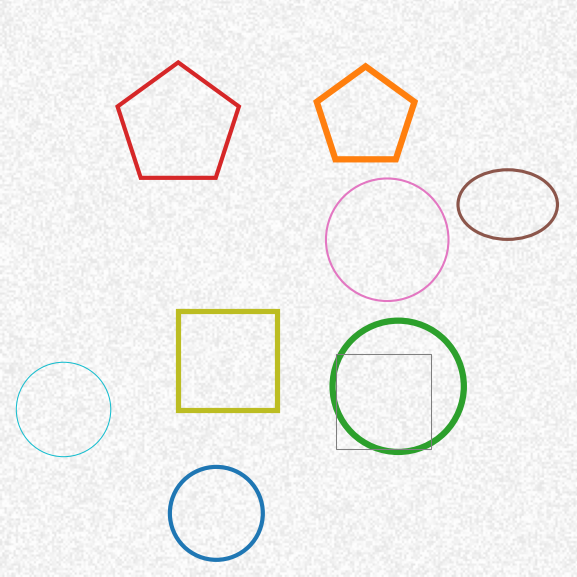[{"shape": "circle", "thickness": 2, "radius": 0.4, "center": [0.375, 0.11]}, {"shape": "pentagon", "thickness": 3, "radius": 0.44, "center": [0.633, 0.795]}, {"shape": "circle", "thickness": 3, "radius": 0.57, "center": [0.69, 0.33]}, {"shape": "pentagon", "thickness": 2, "radius": 0.55, "center": [0.309, 0.781]}, {"shape": "oval", "thickness": 1.5, "radius": 0.43, "center": [0.879, 0.645]}, {"shape": "circle", "thickness": 1, "radius": 0.53, "center": [0.671, 0.584]}, {"shape": "square", "thickness": 0.5, "radius": 0.41, "center": [0.664, 0.304]}, {"shape": "square", "thickness": 2.5, "radius": 0.43, "center": [0.394, 0.375]}, {"shape": "circle", "thickness": 0.5, "radius": 0.41, "center": [0.11, 0.29]}]